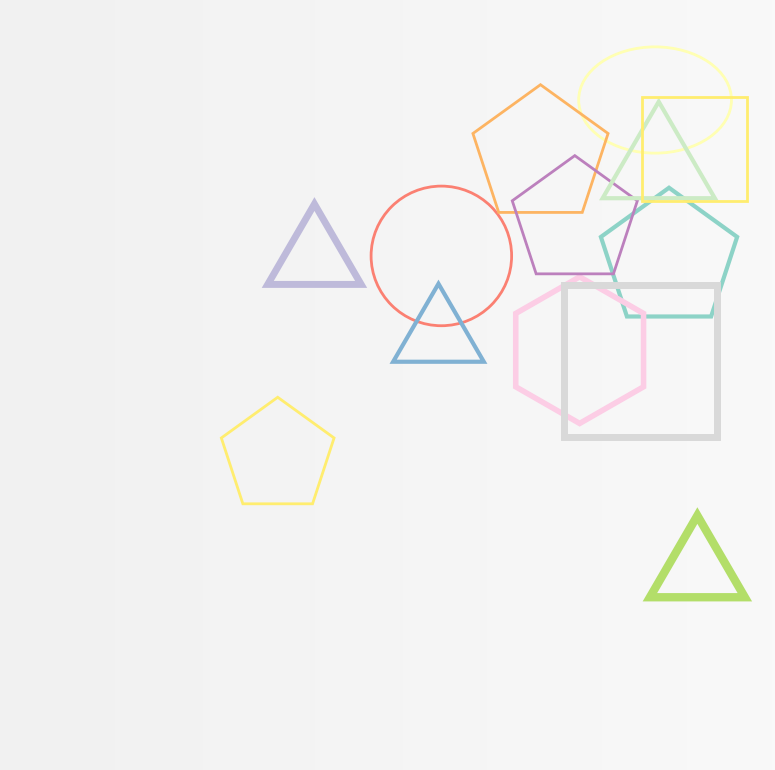[{"shape": "pentagon", "thickness": 1.5, "radius": 0.46, "center": [0.863, 0.664]}, {"shape": "oval", "thickness": 1, "radius": 0.49, "center": [0.845, 0.87]}, {"shape": "triangle", "thickness": 2.5, "radius": 0.35, "center": [0.406, 0.665]}, {"shape": "circle", "thickness": 1, "radius": 0.45, "center": [0.569, 0.668]}, {"shape": "triangle", "thickness": 1.5, "radius": 0.34, "center": [0.566, 0.564]}, {"shape": "pentagon", "thickness": 1, "radius": 0.46, "center": [0.697, 0.798]}, {"shape": "triangle", "thickness": 3, "radius": 0.35, "center": [0.9, 0.26]}, {"shape": "hexagon", "thickness": 2, "radius": 0.48, "center": [0.748, 0.545]}, {"shape": "square", "thickness": 2.5, "radius": 0.49, "center": [0.826, 0.532]}, {"shape": "pentagon", "thickness": 1, "radius": 0.42, "center": [0.742, 0.713]}, {"shape": "triangle", "thickness": 1.5, "radius": 0.42, "center": [0.85, 0.784]}, {"shape": "square", "thickness": 1, "radius": 0.34, "center": [0.896, 0.807]}, {"shape": "pentagon", "thickness": 1, "radius": 0.38, "center": [0.358, 0.408]}]